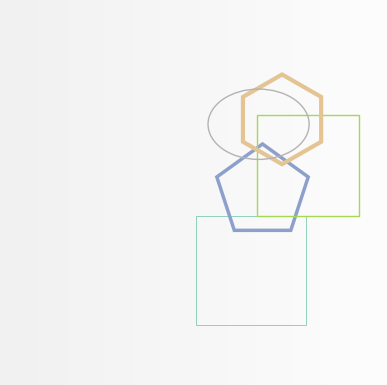[{"shape": "square", "thickness": 0.5, "radius": 0.71, "center": [0.647, 0.297]}, {"shape": "pentagon", "thickness": 2.5, "radius": 0.62, "center": [0.677, 0.502]}, {"shape": "square", "thickness": 1, "radius": 0.65, "center": [0.795, 0.57]}, {"shape": "hexagon", "thickness": 3, "radius": 0.58, "center": [0.728, 0.69]}, {"shape": "oval", "thickness": 1, "radius": 0.65, "center": [0.667, 0.677]}]